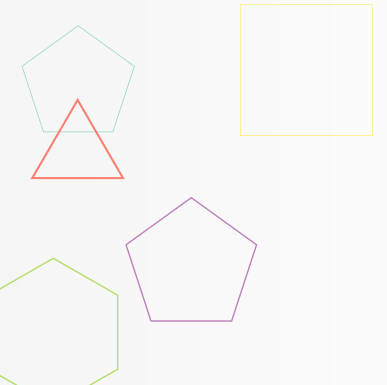[{"shape": "pentagon", "thickness": 0.5, "radius": 0.76, "center": [0.202, 0.781]}, {"shape": "triangle", "thickness": 1.5, "radius": 0.68, "center": [0.2, 0.605]}, {"shape": "hexagon", "thickness": 1, "radius": 0.96, "center": [0.137, 0.137]}, {"shape": "pentagon", "thickness": 1, "radius": 0.89, "center": [0.494, 0.309]}, {"shape": "square", "thickness": 0.5, "radius": 0.85, "center": [0.789, 0.82]}]